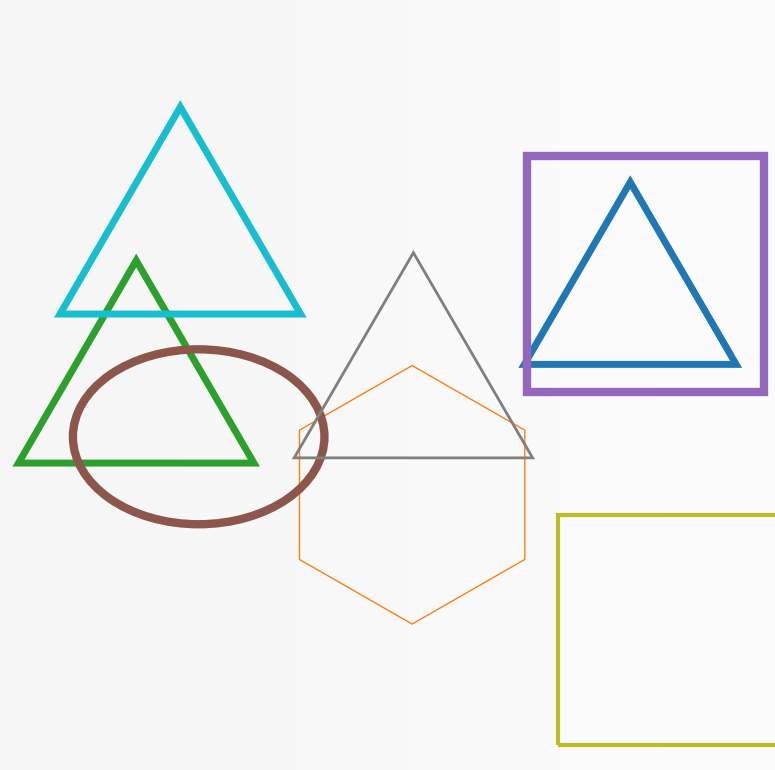[{"shape": "triangle", "thickness": 2.5, "radius": 0.79, "center": [0.813, 0.606]}, {"shape": "hexagon", "thickness": 0.5, "radius": 0.84, "center": [0.532, 0.357]}, {"shape": "triangle", "thickness": 2.5, "radius": 0.88, "center": [0.176, 0.486]}, {"shape": "square", "thickness": 3, "radius": 0.77, "center": [0.833, 0.645]}, {"shape": "oval", "thickness": 3, "radius": 0.81, "center": [0.256, 0.433]}, {"shape": "triangle", "thickness": 1, "radius": 0.89, "center": [0.533, 0.494]}, {"shape": "square", "thickness": 1.5, "radius": 0.75, "center": [0.87, 0.182]}, {"shape": "triangle", "thickness": 2.5, "radius": 0.9, "center": [0.233, 0.682]}]